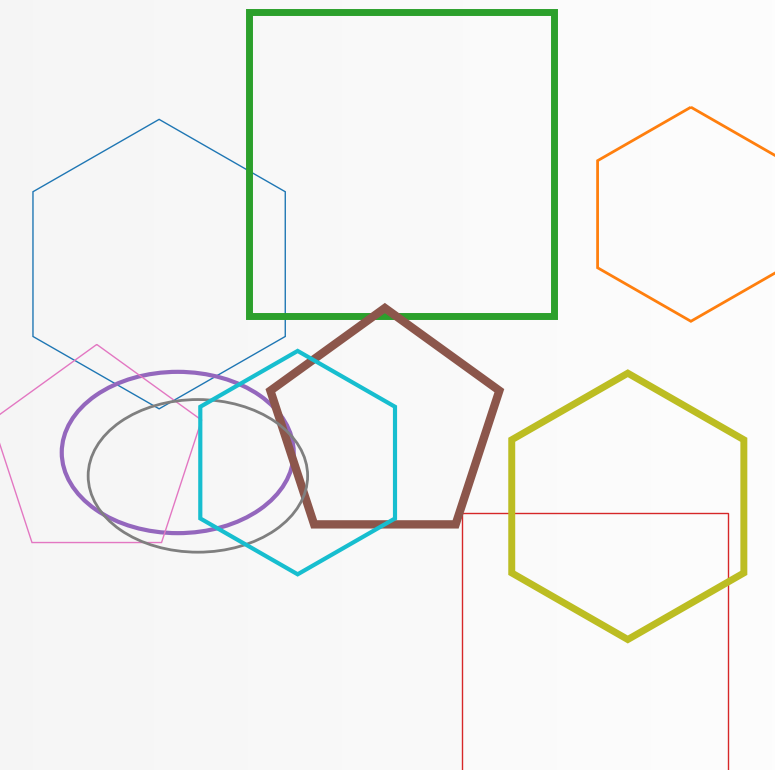[{"shape": "hexagon", "thickness": 0.5, "radius": 0.94, "center": [0.205, 0.657]}, {"shape": "hexagon", "thickness": 1, "radius": 0.7, "center": [0.891, 0.722]}, {"shape": "square", "thickness": 2.5, "radius": 0.99, "center": [0.518, 0.787]}, {"shape": "square", "thickness": 0.5, "radius": 0.86, "center": [0.768, 0.162]}, {"shape": "oval", "thickness": 1.5, "radius": 0.75, "center": [0.229, 0.412]}, {"shape": "pentagon", "thickness": 3, "radius": 0.78, "center": [0.497, 0.445]}, {"shape": "pentagon", "thickness": 0.5, "radius": 0.71, "center": [0.125, 0.41]}, {"shape": "oval", "thickness": 1, "radius": 0.71, "center": [0.255, 0.382]}, {"shape": "hexagon", "thickness": 2.5, "radius": 0.86, "center": [0.81, 0.342]}, {"shape": "hexagon", "thickness": 1.5, "radius": 0.73, "center": [0.384, 0.399]}]